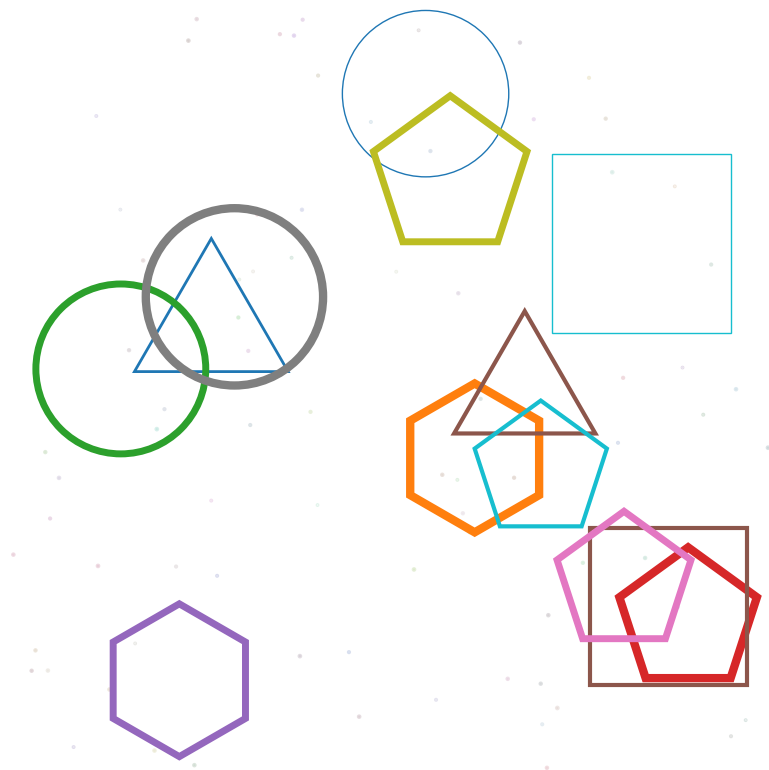[{"shape": "circle", "thickness": 0.5, "radius": 0.54, "center": [0.553, 0.878]}, {"shape": "triangle", "thickness": 1, "radius": 0.58, "center": [0.274, 0.575]}, {"shape": "hexagon", "thickness": 3, "radius": 0.48, "center": [0.616, 0.405]}, {"shape": "circle", "thickness": 2.5, "radius": 0.55, "center": [0.157, 0.521]}, {"shape": "pentagon", "thickness": 3, "radius": 0.47, "center": [0.894, 0.195]}, {"shape": "hexagon", "thickness": 2.5, "radius": 0.5, "center": [0.233, 0.117]}, {"shape": "triangle", "thickness": 1.5, "radius": 0.53, "center": [0.681, 0.49]}, {"shape": "square", "thickness": 1.5, "radius": 0.51, "center": [0.869, 0.213]}, {"shape": "pentagon", "thickness": 2.5, "radius": 0.46, "center": [0.81, 0.245]}, {"shape": "circle", "thickness": 3, "radius": 0.58, "center": [0.304, 0.614]}, {"shape": "pentagon", "thickness": 2.5, "radius": 0.52, "center": [0.585, 0.771]}, {"shape": "pentagon", "thickness": 1.5, "radius": 0.45, "center": [0.702, 0.389]}, {"shape": "square", "thickness": 0.5, "radius": 0.58, "center": [0.833, 0.684]}]